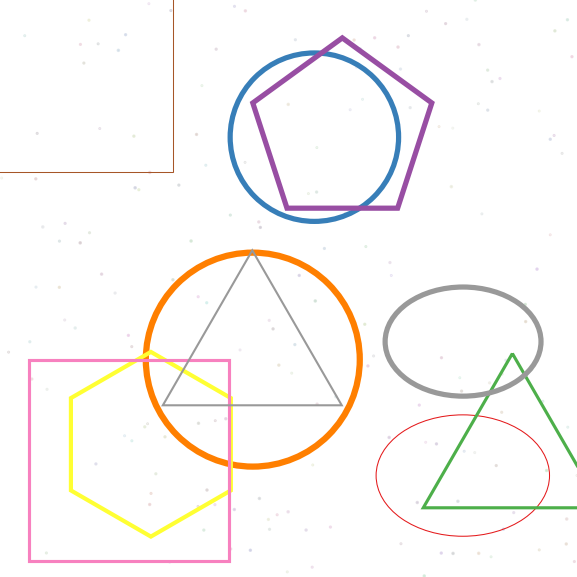[{"shape": "oval", "thickness": 0.5, "radius": 0.75, "center": [0.801, 0.176]}, {"shape": "circle", "thickness": 2.5, "radius": 0.73, "center": [0.544, 0.762]}, {"shape": "triangle", "thickness": 1.5, "radius": 0.89, "center": [0.887, 0.209]}, {"shape": "pentagon", "thickness": 2.5, "radius": 0.81, "center": [0.593, 0.771]}, {"shape": "circle", "thickness": 3, "radius": 0.93, "center": [0.438, 0.376]}, {"shape": "hexagon", "thickness": 2, "radius": 0.8, "center": [0.261, 0.23]}, {"shape": "square", "thickness": 0.5, "radius": 0.89, "center": [0.122, 0.878]}, {"shape": "square", "thickness": 1.5, "radius": 0.87, "center": [0.223, 0.202]}, {"shape": "triangle", "thickness": 1, "radius": 0.89, "center": [0.437, 0.387]}, {"shape": "oval", "thickness": 2.5, "radius": 0.67, "center": [0.802, 0.408]}]